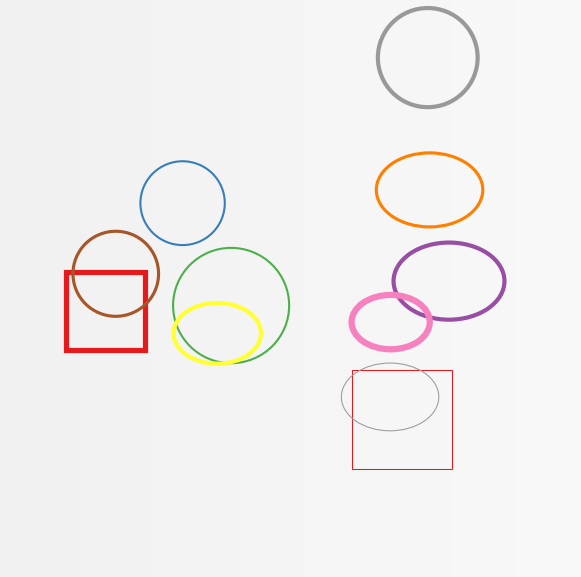[{"shape": "square", "thickness": 0.5, "radius": 0.43, "center": [0.691, 0.273]}, {"shape": "square", "thickness": 2.5, "radius": 0.34, "center": [0.181, 0.46]}, {"shape": "circle", "thickness": 1, "radius": 0.36, "center": [0.314, 0.647]}, {"shape": "circle", "thickness": 1, "radius": 0.5, "center": [0.398, 0.47]}, {"shape": "oval", "thickness": 2, "radius": 0.48, "center": [0.772, 0.512]}, {"shape": "oval", "thickness": 1.5, "radius": 0.46, "center": [0.739, 0.67]}, {"shape": "oval", "thickness": 2, "radius": 0.38, "center": [0.374, 0.422]}, {"shape": "circle", "thickness": 1.5, "radius": 0.37, "center": [0.199, 0.525]}, {"shape": "oval", "thickness": 3, "radius": 0.34, "center": [0.672, 0.441]}, {"shape": "oval", "thickness": 0.5, "radius": 0.42, "center": [0.671, 0.312]}, {"shape": "circle", "thickness": 2, "radius": 0.43, "center": [0.736, 0.899]}]